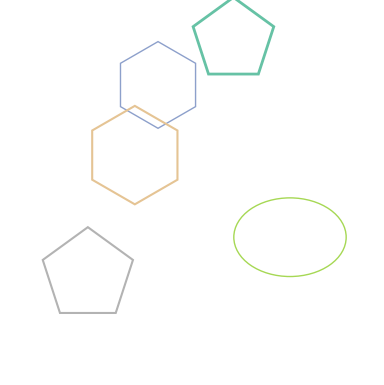[{"shape": "pentagon", "thickness": 2, "radius": 0.55, "center": [0.606, 0.897]}, {"shape": "hexagon", "thickness": 1, "radius": 0.56, "center": [0.41, 0.779]}, {"shape": "oval", "thickness": 1, "radius": 0.73, "center": [0.753, 0.384]}, {"shape": "hexagon", "thickness": 1.5, "radius": 0.64, "center": [0.35, 0.597]}, {"shape": "pentagon", "thickness": 1.5, "radius": 0.62, "center": [0.228, 0.287]}]